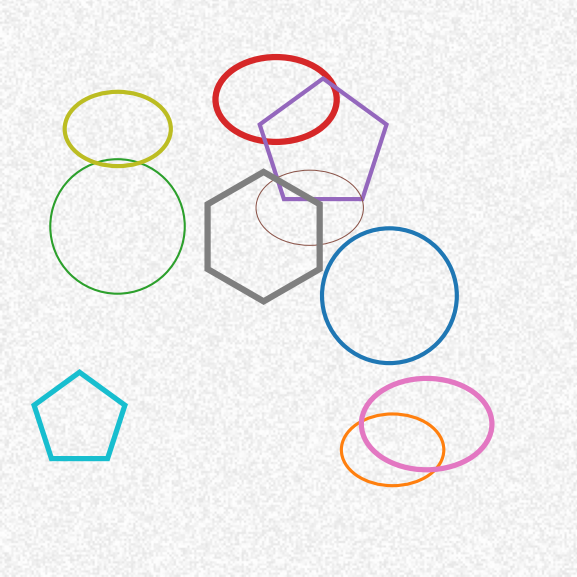[{"shape": "circle", "thickness": 2, "radius": 0.58, "center": [0.674, 0.487]}, {"shape": "oval", "thickness": 1.5, "radius": 0.44, "center": [0.68, 0.22]}, {"shape": "circle", "thickness": 1, "radius": 0.58, "center": [0.203, 0.607]}, {"shape": "oval", "thickness": 3, "radius": 0.52, "center": [0.478, 0.827]}, {"shape": "pentagon", "thickness": 2, "radius": 0.58, "center": [0.559, 0.748]}, {"shape": "oval", "thickness": 0.5, "radius": 0.46, "center": [0.536, 0.639]}, {"shape": "oval", "thickness": 2.5, "radius": 0.57, "center": [0.739, 0.265]}, {"shape": "hexagon", "thickness": 3, "radius": 0.56, "center": [0.456, 0.589]}, {"shape": "oval", "thickness": 2, "radius": 0.46, "center": [0.204, 0.776]}, {"shape": "pentagon", "thickness": 2.5, "radius": 0.41, "center": [0.138, 0.272]}]